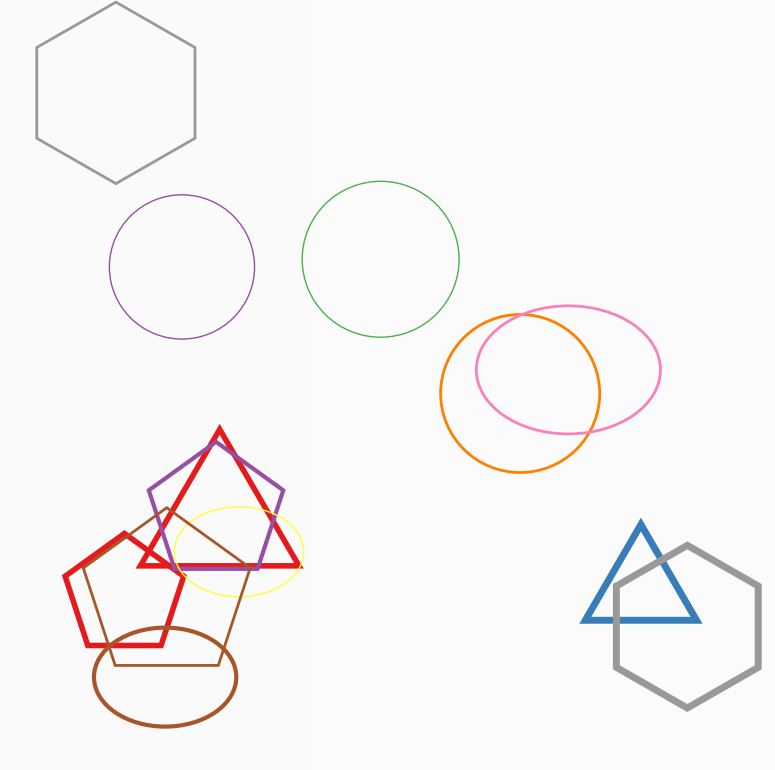[{"shape": "triangle", "thickness": 2, "radius": 0.59, "center": [0.283, 0.324]}, {"shape": "pentagon", "thickness": 2, "radius": 0.4, "center": [0.161, 0.227]}, {"shape": "triangle", "thickness": 2.5, "radius": 0.41, "center": [0.827, 0.236]}, {"shape": "circle", "thickness": 0.5, "radius": 0.51, "center": [0.491, 0.663]}, {"shape": "circle", "thickness": 0.5, "radius": 0.47, "center": [0.235, 0.653]}, {"shape": "pentagon", "thickness": 1.5, "radius": 0.46, "center": [0.279, 0.335]}, {"shape": "circle", "thickness": 1, "radius": 0.51, "center": [0.671, 0.489]}, {"shape": "oval", "thickness": 0.5, "radius": 0.42, "center": [0.308, 0.283]}, {"shape": "oval", "thickness": 1.5, "radius": 0.46, "center": [0.213, 0.121]}, {"shape": "pentagon", "thickness": 1, "radius": 0.57, "center": [0.215, 0.227]}, {"shape": "oval", "thickness": 1, "radius": 0.59, "center": [0.733, 0.52]}, {"shape": "hexagon", "thickness": 2.5, "radius": 0.53, "center": [0.887, 0.186]}, {"shape": "hexagon", "thickness": 1, "radius": 0.59, "center": [0.15, 0.879]}]